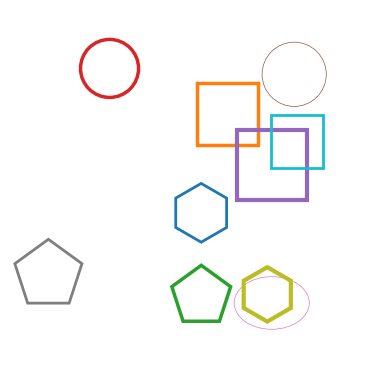[{"shape": "hexagon", "thickness": 2, "radius": 0.38, "center": [0.523, 0.447]}, {"shape": "square", "thickness": 2.5, "radius": 0.4, "center": [0.591, 0.705]}, {"shape": "pentagon", "thickness": 2.5, "radius": 0.4, "center": [0.523, 0.231]}, {"shape": "circle", "thickness": 2.5, "radius": 0.38, "center": [0.285, 0.822]}, {"shape": "square", "thickness": 3, "radius": 0.46, "center": [0.707, 0.571]}, {"shape": "circle", "thickness": 0.5, "radius": 0.42, "center": [0.764, 0.807]}, {"shape": "oval", "thickness": 0.5, "radius": 0.49, "center": [0.706, 0.213]}, {"shape": "pentagon", "thickness": 2, "radius": 0.46, "center": [0.126, 0.287]}, {"shape": "hexagon", "thickness": 3, "radius": 0.35, "center": [0.694, 0.235]}, {"shape": "square", "thickness": 2, "radius": 0.34, "center": [0.771, 0.633]}]